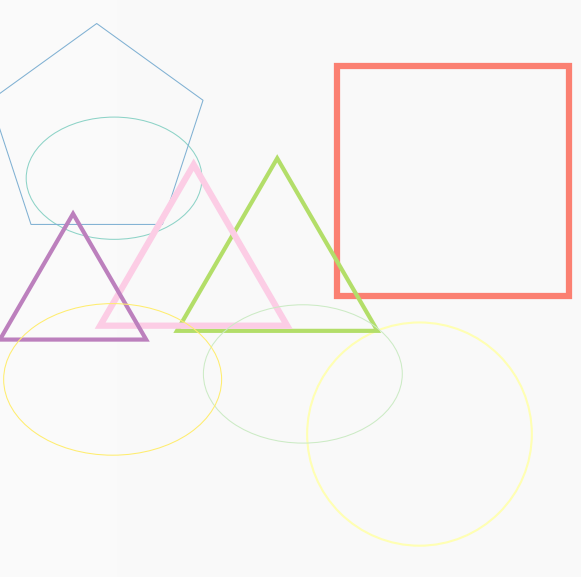[{"shape": "oval", "thickness": 0.5, "radius": 0.76, "center": [0.196, 0.691]}, {"shape": "circle", "thickness": 1, "radius": 0.97, "center": [0.722, 0.247]}, {"shape": "square", "thickness": 3, "radius": 1.0, "center": [0.78, 0.686]}, {"shape": "pentagon", "thickness": 0.5, "radius": 0.96, "center": [0.166, 0.766]}, {"shape": "triangle", "thickness": 2, "radius": 1.0, "center": [0.477, 0.526]}, {"shape": "triangle", "thickness": 3, "radius": 0.93, "center": [0.333, 0.528]}, {"shape": "triangle", "thickness": 2, "radius": 0.73, "center": [0.126, 0.484]}, {"shape": "oval", "thickness": 0.5, "radius": 0.86, "center": [0.521, 0.352]}, {"shape": "oval", "thickness": 0.5, "radius": 0.94, "center": [0.194, 0.342]}]